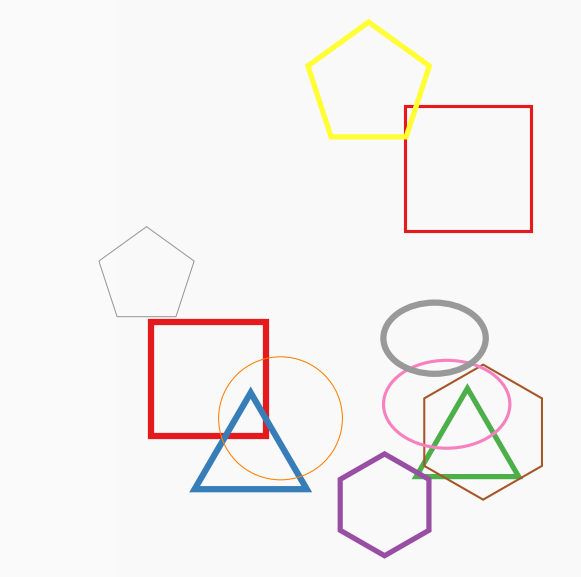[{"shape": "square", "thickness": 1.5, "radius": 0.54, "center": [0.806, 0.707]}, {"shape": "square", "thickness": 3, "radius": 0.5, "center": [0.359, 0.342]}, {"shape": "triangle", "thickness": 3, "radius": 0.56, "center": [0.431, 0.208]}, {"shape": "triangle", "thickness": 2.5, "radius": 0.51, "center": [0.804, 0.225]}, {"shape": "hexagon", "thickness": 2.5, "radius": 0.44, "center": [0.662, 0.125]}, {"shape": "circle", "thickness": 0.5, "radius": 0.53, "center": [0.483, 0.275]}, {"shape": "pentagon", "thickness": 2.5, "radius": 0.55, "center": [0.634, 0.851]}, {"shape": "hexagon", "thickness": 1, "radius": 0.58, "center": [0.831, 0.251]}, {"shape": "oval", "thickness": 1.5, "radius": 0.54, "center": [0.769, 0.299]}, {"shape": "oval", "thickness": 3, "radius": 0.44, "center": [0.748, 0.413]}, {"shape": "pentagon", "thickness": 0.5, "radius": 0.43, "center": [0.252, 0.52]}]